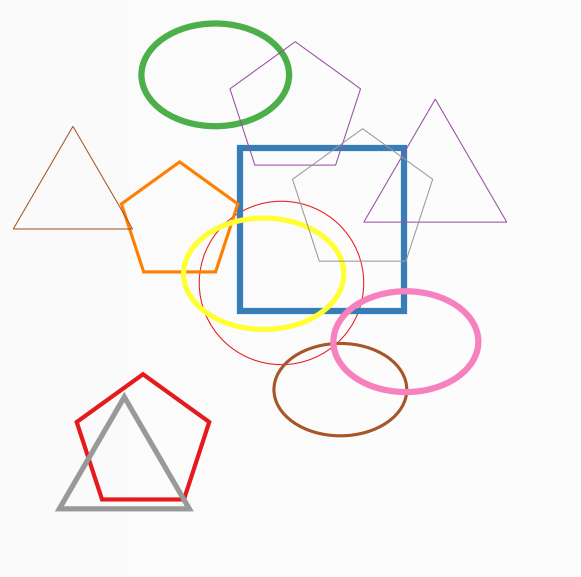[{"shape": "pentagon", "thickness": 2, "radius": 0.6, "center": [0.246, 0.231]}, {"shape": "circle", "thickness": 0.5, "radius": 0.71, "center": [0.484, 0.509]}, {"shape": "square", "thickness": 3, "radius": 0.71, "center": [0.554, 0.602]}, {"shape": "oval", "thickness": 3, "radius": 0.64, "center": [0.37, 0.87]}, {"shape": "triangle", "thickness": 0.5, "radius": 0.71, "center": [0.749, 0.685]}, {"shape": "pentagon", "thickness": 0.5, "radius": 0.59, "center": [0.508, 0.809]}, {"shape": "pentagon", "thickness": 1.5, "radius": 0.53, "center": [0.309, 0.613]}, {"shape": "oval", "thickness": 2.5, "radius": 0.69, "center": [0.454, 0.525]}, {"shape": "oval", "thickness": 1.5, "radius": 0.57, "center": [0.586, 0.324]}, {"shape": "triangle", "thickness": 0.5, "radius": 0.59, "center": [0.125, 0.662]}, {"shape": "oval", "thickness": 3, "radius": 0.62, "center": [0.698, 0.408]}, {"shape": "triangle", "thickness": 2.5, "radius": 0.65, "center": [0.214, 0.183]}, {"shape": "pentagon", "thickness": 0.5, "radius": 0.63, "center": [0.624, 0.649]}]